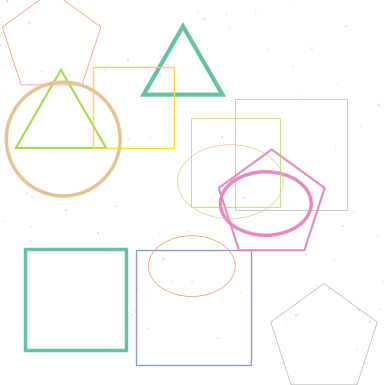[{"shape": "triangle", "thickness": 3, "radius": 0.59, "center": [0.475, 0.813]}, {"shape": "square", "thickness": 2.5, "radius": 0.65, "center": [0.196, 0.222]}, {"shape": "pentagon", "thickness": 0.5, "radius": 0.67, "center": [0.134, 0.888]}, {"shape": "oval", "thickness": 0.5, "radius": 0.56, "center": [0.498, 0.309]}, {"shape": "square", "thickness": 1, "radius": 0.75, "center": [0.502, 0.202]}, {"shape": "pentagon", "thickness": 1.5, "radius": 0.72, "center": [0.706, 0.467]}, {"shape": "oval", "thickness": 2.5, "radius": 0.59, "center": [0.69, 0.471]}, {"shape": "triangle", "thickness": 1.5, "radius": 0.68, "center": [0.158, 0.683]}, {"shape": "square", "thickness": 0.5, "radius": 0.58, "center": [0.612, 0.577]}, {"shape": "square", "thickness": 1, "radius": 0.53, "center": [0.348, 0.721]}, {"shape": "circle", "thickness": 2.5, "radius": 0.74, "center": [0.164, 0.639]}, {"shape": "oval", "thickness": 0.5, "radius": 0.69, "center": [0.598, 0.528]}, {"shape": "square", "thickness": 0.5, "radius": 0.72, "center": [0.756, 0.598]}, {"shape": "pentagon", "thickness": 0.5, "radius": 0.73, "center": [0.842, 0.118]}]